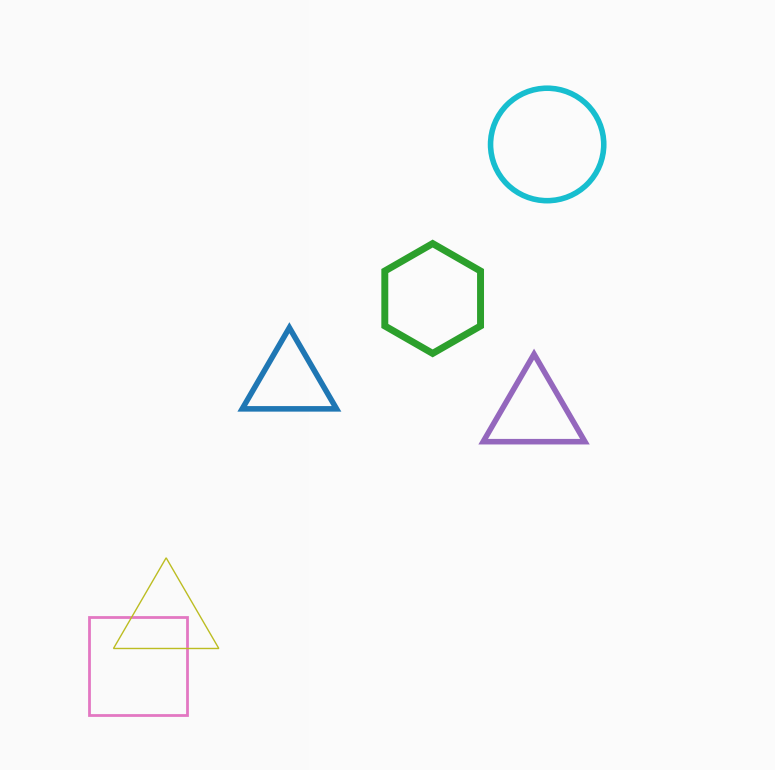[{"shape": "triangle", "thickness": 2, "radius": 0.35, "center": [0.373, 0.504]}, {"shape": "hexagon", "thickness": 2.5, "radius": 0.36, "center": [0.558, 0.612]}, {"shape": "triangle", "thickness": 2, "radius": 0.38, "center": [0.689, 0.464]}, {"shape": "square", "thickness": 1, "radius": 0.32, "center": [0.178, 0.135]}, {"shape": "triangle", "thickness": 0.5, "radius": 0.39, "center": [0.214, 0.197]}, {"shape": "circle", "thickness": 2, "radius": 0.37, "center": [0.706, 0.812]}]